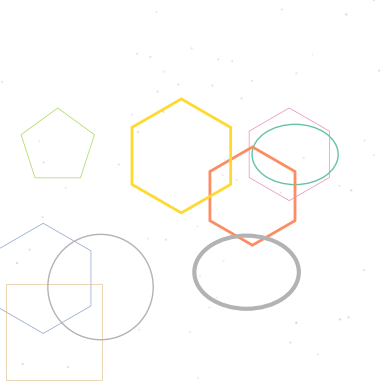[{"shape": "oval", "thickness": 1, "radius": 0.56, "center": [0.766, 0.599]}, {"shape": "hexagon", "thickness": 2, "radius": 0.64, "center": [0.656, 0.491]}, {"shape": "hexagon", "thickness": 0.5, "radius": 0.72, "center": [0.112, 0.277]}, {"shape": "hexagon", "thickness": 0.5, "radius": 0.6, "center": [0.751, 0.599]}, {"shape": "pentagon", "thickness": 0.5, "radius": 0.5, "center": [0.15, 0.619]}, {"shape": "hexagon", "thickness": 2, "radius": 0.74, "center": [0.471, 0.595]}, {"shape": "square", "thickness": 0.5, "radius": 0.62, "center": [0.139, 0.138]}, {"shape": "oval", "thickness": 3, "radius": 0.68, "center": [0.641, 0.293]}, {"shape": "circle", "thickness": 1, "radius": 0.68, "center": [0.261, 0.254]}]